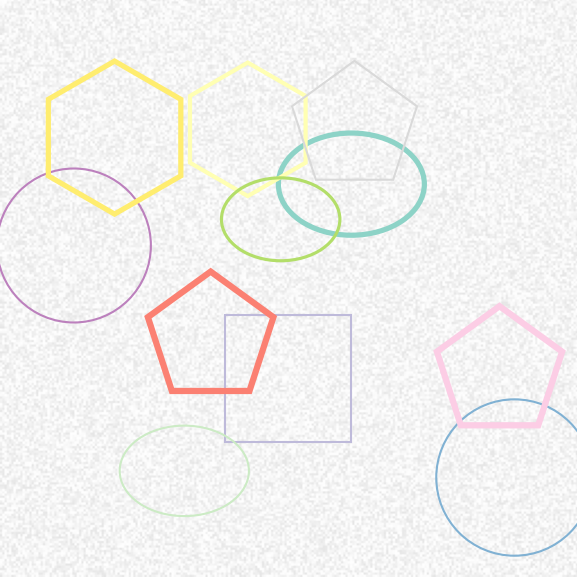[{"shape": "oval", "thickness": 2.5, "radius": 0.63, "center": [0.608, 0.68]}, {"shape": "hexagon", "thickness": 2, "radius": 0.58, "center": [0.429, 0.775]}, {"shape": "square", "thickness": 1, "radius": 0.55, "center": [0.499, 0.344]}, {"shape": "pentagon", "thickness": 3, "radius": 0.57, "center": [0.365, 0.415]}, {"shape": "circle", "thickness": 1, "radius": 0.68, "center": [0.891, 0.172]}, {"shape": "oval", "thickness": 1.5, "radius": 0.51, "center": [0.486, 0.619]}, {"shape": "pentagon", "thickness": 3, "radius": 0.57, "center": [0.865, 0.355]}, {"shape": "pentagon", "thickness": 1, "radius": 0.57, "center": [0.614, 0.78]}, {"shape": "circle", "thickness": 1, "radius": 0.67, "center": [0.128, 0.574]}, {"shape": "oval", "thickness": 1, "radius": 0.56, "center": [0.319, 0.184]}, {"shape": "hexagon", "thickness": 2.5, "radius": 0.66, "center": [0.198, 0.761]}]